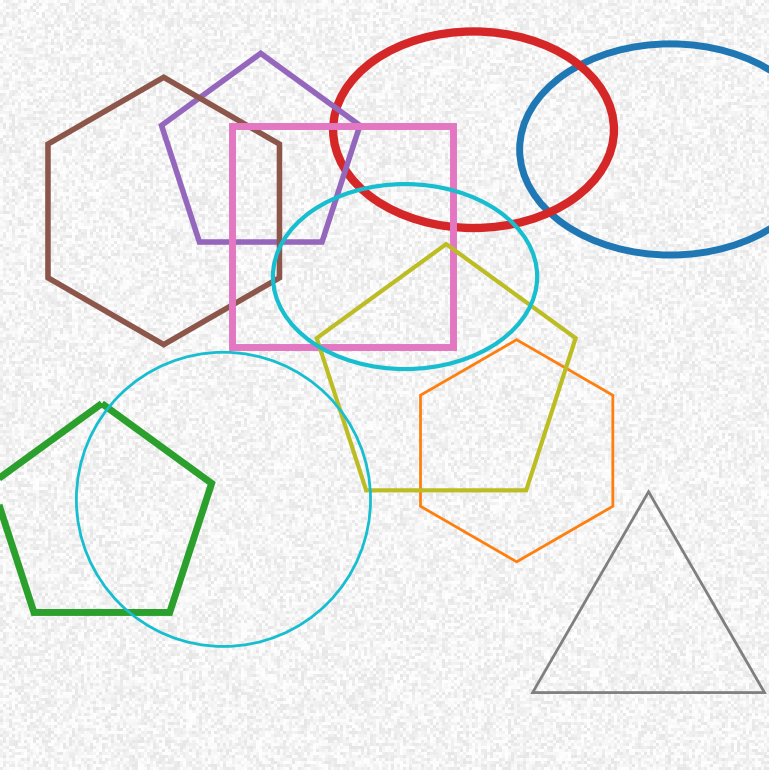[{"shape": "oval", "thickness": 2.5, "radius": 0.98, "center": [0.871, 0.806]}, {"shape": "hexagon", "thickness": 1, "radius": 0.72, "center": [0.671, 0.415]}, {"shape": "pentagon", "thickness": 2.5, "radius": 0.75, "center": [0.132, 0.326]}, {"shape": "oval", "thickness": 3, "radius": 0.91, "center": [0.615, 0.831]}, {"shape": "pentagon", "thickness": 2, "radius": 0.68, "center": [0.339, 0.795]}, {"shape": "hexagon", "thickness": 2, "radius": 0.87, "center": [0.213, 0.726]}, {"shape": "square", "thickness": 2.5, "radius": 0.72, "center": [0.445, 0.693]}, {"shape": "triangle", "thickness": 1, "radius": 0.87, "center": [0.842, 0.187]}, {"shape": "pentagon", "thickness": 1.5, "radius": 0.88, "center": [0.579, 0.506]}, {"shape": "circle", "thickness": 1, "radius": 0.96, "center": [0.29, 0.351]}, {"shape": "oval", "thickness": 1.5, "radius": 0.86, "center": [0.526, 0.641]}]